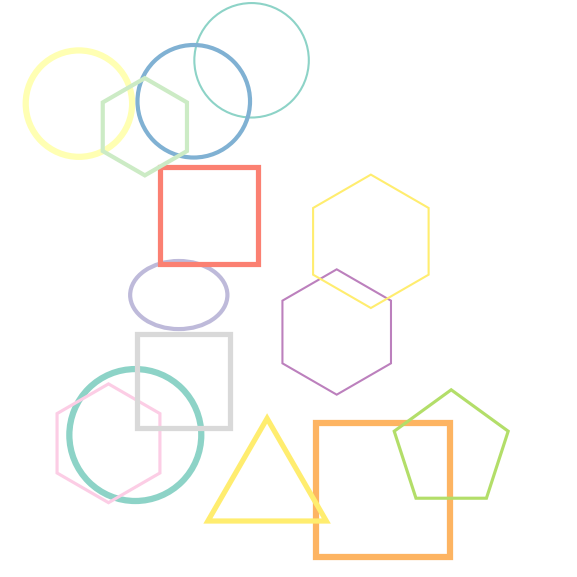[{"shape": "circle", "thickness": 3, "radius": 0.57, "center": [0.234, 0.246]}, {"shape": "circle", "thickness": 1, "radius": 0.5, "center": [0.436, 0.895]}, {"shape": "circle", "thickness": 3, "radius": 0.46, "center": [0.137, 0.82]}, {"shape": "oval", "thickness": 2, "radius": 0.42, "center": [0.31, 0.488]}, {"shape": "square", "thickness": 2.5, "radius": 0.42, "center": [0.362, 0.626]}, {"shape": "circle", "thickness": 2, "radius": 0.49, "center": [0.336, 0.824]}, {"shape": "square", "thickness": 3, "radius": 0.58, "center": [0.664, 0.15]}, {"shape": "pentagon", "thickness": 1.5, "radius": 0.52, "center": [0.781, 0.22]}, {"shape": "hexagon", "thickness": 1.5, "radius": 0.51, "center": [0.188, 0.232]}, {"shape": "square", "thickness": 2.5, "radius": 0.41, "center": [0.318, 0.34]}, {"shape": "hexagon", "thickness": 1, "radius": 0.54, "center": [0.583, 0.424]}, {"shape": "hexagon", "thickness": 2, "radius": 0.42, "center": [0.251, 0.78]}, {"shape": "triangle", "thickness": 2.5, "radius": 0.59, "center": [0.463, 0.156]}, {"shape": "hexagon", "thickness": 1, "radius": 0.58, "center": [0.642, 0.581]}]